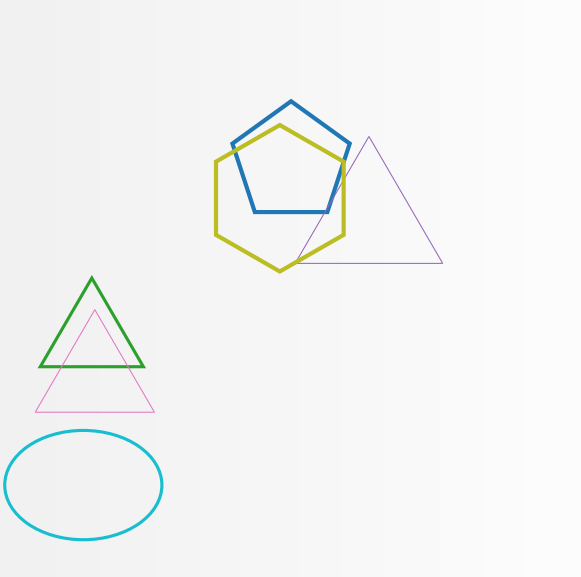[{"shape": "pentagon", "thickness": 2, "radius": 0.53, "center": [0.501, 0.718]}, {"shape": "triangle", "thickness": 1.5, "radius": 0.51, "center": [0.158, 0.415]}, {"shape": "triangle", "thickness": 0.5, "radius": 0.73, "center": [0.635, 0.616]}, {"shape": "triangle", "thickness": 0.5, "radius": 0.59, "center": [0.163, 0.345]}, {"shape": "hexagon", "thickness": 2, "radius": 0.63, "center": [0.481, 0.656]}, {"shape": "oval", "thickness": 1.5, "radius": 0.68, "center": [0.143, 0.159]}]